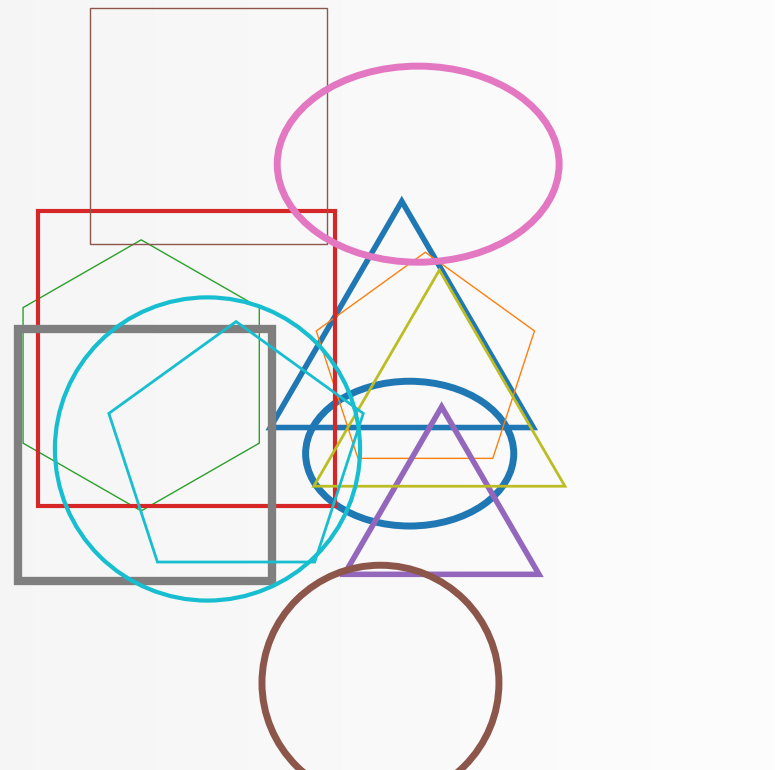[{"shape": "triangle", "thickness": 2, "radius": 0.98, "center": [0.518, 0.543]}, {"shape": "oval", "thickness": 2.5, "radius": 0.67, "center": [0.529, 0.411]}, {"shape": "pentagon", "thickness": 0.5, "radius": 0.74, "center": [0.549, 0.524]}, {"shape": "hexagon", "thickness": 0.5, "radius": 0.88, "center": [0.182, 0.512]}, {"shape": "square", "thickness": 1.5, "radius": 0.96, "center": [0.24, 0.534]}, {"shape": "triangle", "thickness": 2, "radius": 0.73, "center": [0.57, 0.327]}, {"shape": "square", "thickness": 0.5, "radius": 0.77, "center": [0.269, 0.836]}, {"shape": "circle", "thickness": 2.5, "radius": 0.76, "center": [0.491, 0.113]}, {"shape": "oval", "thickness": 2.5, "radius": 0.91, "center": [0.54, 0.787]}, {"shape": "square", "thickness": 3, "radius": 0.82, "center": [0.188, 0.409]}, {"shape": "triangle", "thickness": 1, "radius": 0.94, "center": [0.567, 0.462]}, {"shape": "circle", "thickness": 1.5, "radius": 0.98, "center": [0.268, 0.417]}, {"shape": "pentagon", "thickness": 1, "radius": 0.86, "center": [0.305, 0.41]}]